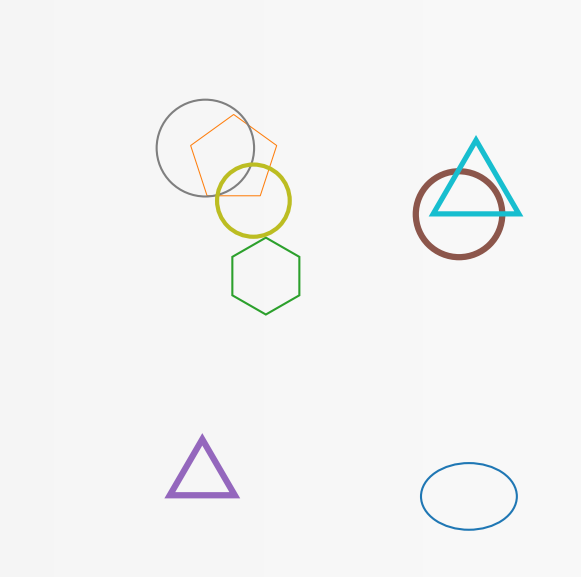[{"shape": "oval", "thickness": 1, "radius": 0.41, "center": [0.807, 0.14]}, {"shape": "pentagon", "thickness": 0.5, "radius": 0.39, "center": [0.402, 0.723]}, {"shape": "hexagon", "thickness": 1, "radius": 0.33, "center": [0.457, 0.521]}, {"shape": "triangle", "thickness": 3, "radius": 0.32, "center": [0.348, 0.174]}, {"shape": "circle", "thickness": 3, "radius": 0.37, "center": [0.79, 0.628]}, {"shape": "circle", "thickness": 1, "radius": 0.42, "center": [0.353, 0.743]}, {"shape": "circle", "thickness": 2, "radius": 0.31, "center": [0.436, 0.652]}, {"shape": "triangle", "thickness": 2.5, "radius": 0.43, "center": [0.819, 0.671]}]